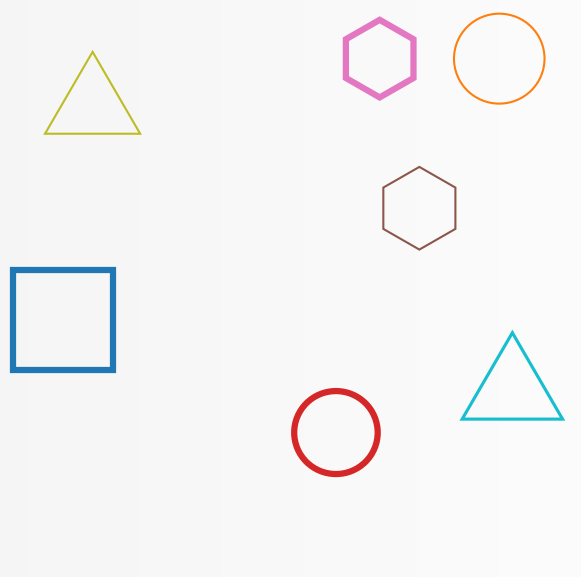[{"shape": "square", "thickness": 3, "radius": 0.43, "center": [0.108, 0.445]}, {"shape": "circle", "thickness": 1, "radius": 0.39, "center": [0.859, 0.898]}, {"shape": "circle", "thickness": 3, "radius": 0.36, "center": [0.578, 0.25]}, {"shape": "hexagon", "thickness": 1, "radius": 0.36, "center": [0.721, 0.639]}, {"shape": "hexagon", "thickness": 3, "radius": 0.34, "center": [0.653, 0.898]}, {"shape": "triangle", "thickness": 1, "radius": 0.47, "center": [0.159, 0.815]}, {"shape": "triangle", "thickness": 1.5, "radius": 0.5, "center": [0.881, 0.323]}]